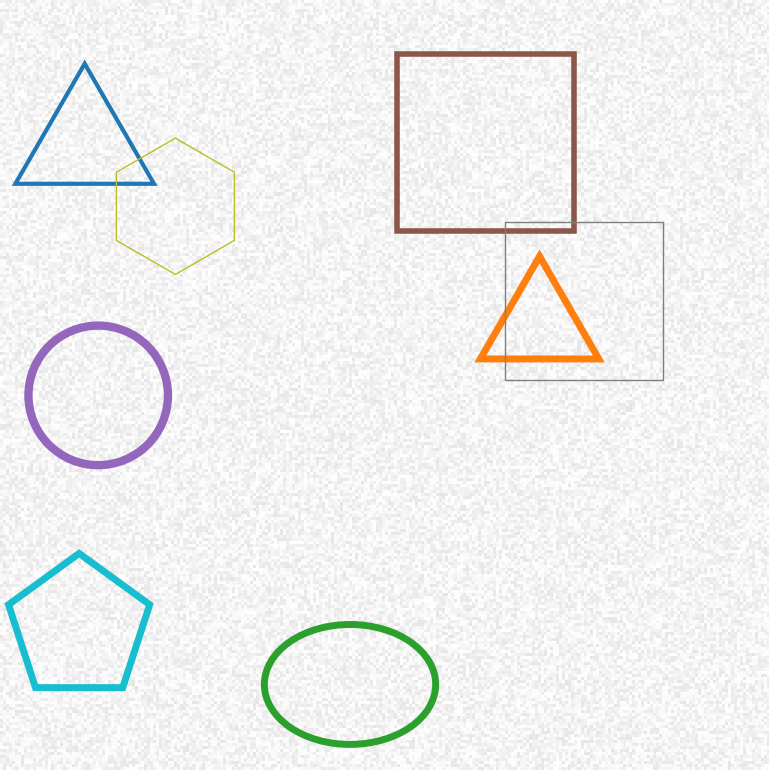[{"shape": "triangle", "thickness": 1.5, "radius": 0.52, "center": [0.11, 0.813]}, {"shape": "triangle", "thickness": 2.5, "radius": 0.44, "center": [0.701, 0.578]}, {"shape": "oval", "thickness": 2.5, "radius": 0.56, "center": [0.455, 0.111]}, {"shape": "circle", "thickness": 3, "radius": 0.45, "center": [0.128, 0.487]}, {"shape": "square", "thickness": 2, "radius": 0.57, "center": [0.631, 0.815]}, {"shape": "square", "thickness": 0.5, "radius": 0.51, "center": [0.758, 0.609]}, {"shape": "hexagon", "thickness": 0.5, "radius": 0.44, "center": [0.228, 0.732]}, {"shape": "pentagon", "thickness": 2.5, "radius": 0.48, "center": [0.103, 0.185]}]